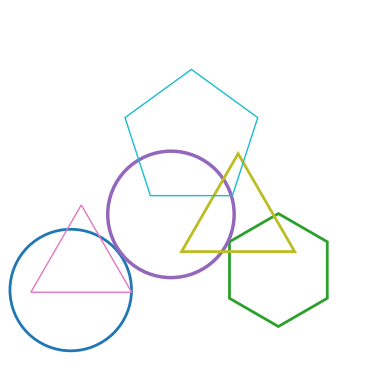[{"shape": "circle", "thickness": 2, "radius": 0.79, "center": [0.184, 0.247]}, {"shape": "hexagon", "thickness": 2, "radius": 0.73, "center": [0.723, 0.299]}, {"shape": "circle", "thickness": 2.5, "radius": 0.82, "center": [0.444, 0.443]}, {"shape": "triangle", "thickness": 1, "radius": 0.76, "center": [0.211, 0.316]}, {"shape": "triangle", "thickness": 2, "radius": 0.85, "center": [0.618, 0.431]}, {"shape": "pentagon", "thickness": 1, "radius": 0.91, "center": [0.497, 0.638]}]